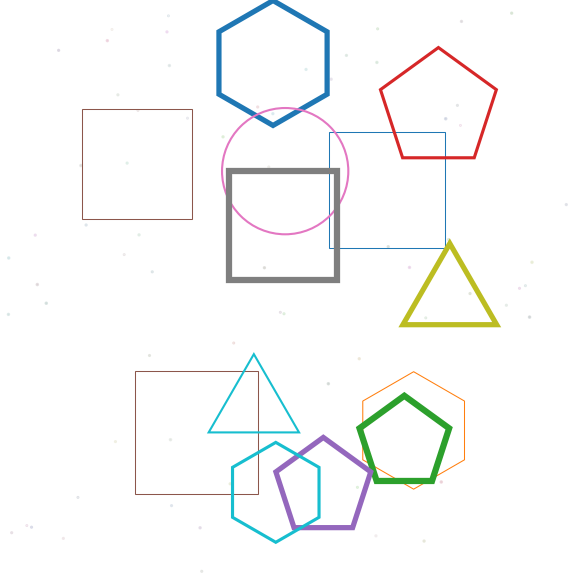[{"shape": "hexagon", "thickness": 2.5, "radius": 0.54, "center": [0.473, 0.89]}, {"shape": "square", "thickness": 0.5, "radius": 0.5, "center": [0.67, 0.669]}, {"shape": "hexagon", "thickness": 0.5, "radius": 0.51, "center": [0.716, 0.254]}, {"shape": "pentagon", "thickness": 3, "radius": 0.41, "center": [0.7, 0.232]}, {"shape": "pentagon", "thickness": 1.5, "radius": 0.53, "center": [0.759, 0.811]}, {"shape": "pentagon", "thickness": 2.5, "radius": 0.43, "center": [0.56, 0.155]}, {"shape": "square", "thickness": 0.5, "radius": 0.53, "center": [0.341, 0.249]}, {"shape": "square", "thickness": 0.5, "radius": 0.47, "center": [0.237, 0.715]}, {"shape": "circle", "thickness": 1, "radius": 0.55, "center": [0.494, 0.703]}, {"shape": "square", "thickness": 3, "radius": 0.47, "center": [0.49, 0.608]}, {"shape": "triangle", "thickness": 2.5, "radius": 0.47, "center": [0.779, 0.484]}, {"shape": "hexagon", "thickness": 1.5, "radius": 0.43, "center": [0.478, 0.147]}, {"shape": "triangle", "thickness": 1, "radius": 0.45, "center": [0.44, 0.296]}]